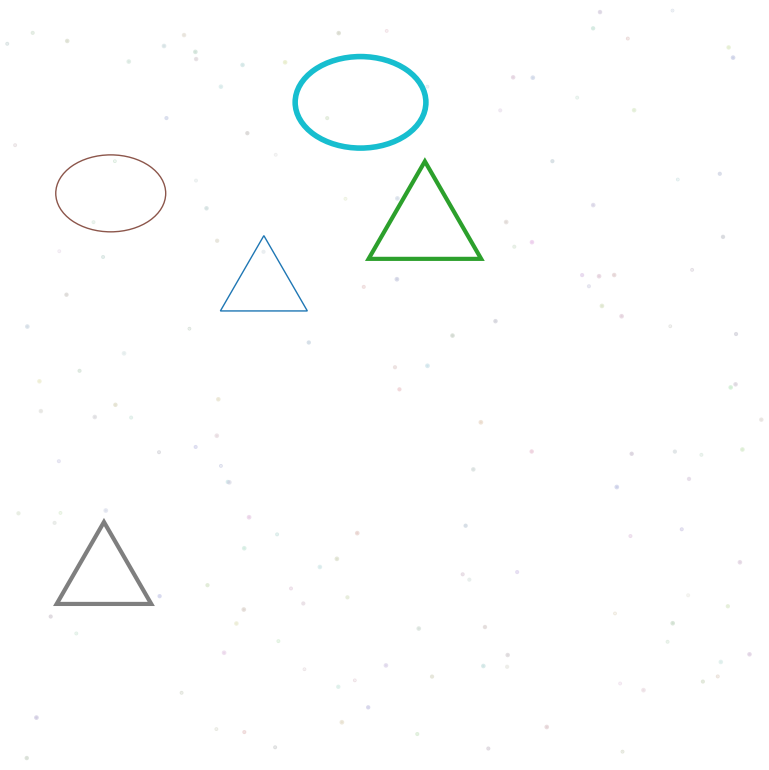[{"shape": "triangle", "thickness": 0.5, "radius": 0.33, "center": [0.343, 0.629]}, {"shape": "triangle", "thickness": 1.5, "radius": 0.42, "center": [0.552, 0.706]}, {"shape": "oval", "thickness": 0.5, "radius": 0.36, "center": [0.144, 0.749]}, {"shape": "triangle", "thickness": 1.5, "radius": 0.35, "center": [0.135, 0.251]}, {"shape": "oval", "thickness": 2, "radius": 0.42, "center": [0.468, 0.867]}]